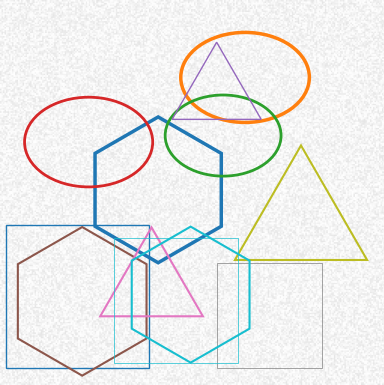[{"shape": "hexagon", "thickness": 2.5, "radius": 0.95, "center": [0.411, 0.507]}, {"shape": "square", "thickness": 1, "radius": 0.93, "center": [0.202, 0.23]}, {"shape": "oval", "thickness": 2.5, "radius": 0.83, "center": [0.637, 0.799]}, {"shape": "oval", "thickness": 2, "radius": 0.75, "center": [0.58, 0.648]}, {"shape": "oval", "thickness": 2, "radius": 0.83, "center": [0.23, 0.631]}, {"shape": "triangle", "thickness": 1, "radius": 0.67, "center": [0.563, 0.757]}, {"shape": "hexagon", "thickness": 1.5, "radius": 0.96, "center": [0.213, 0.217]}, {"shape": "triangle", "thickness": 1.5, "radius": 0.77, "center": [0.394, 0.255]}, {"shape": "square", "thickness": 0.5, "radius": 0.68, "center": [0.701, 0.181]}, {"shape": "triangle", "thickness": 1.5, "radius": 0.99, "center": [0.782, 0.424]}, {"shape": "hexagon", "thickness": 1.5, "radius": 0.88, "center": [0.495, 0.235]}, {"shape": "square", "thickness": 0.5, "radius": 0.81, "center": [0.457, 0.219]}]